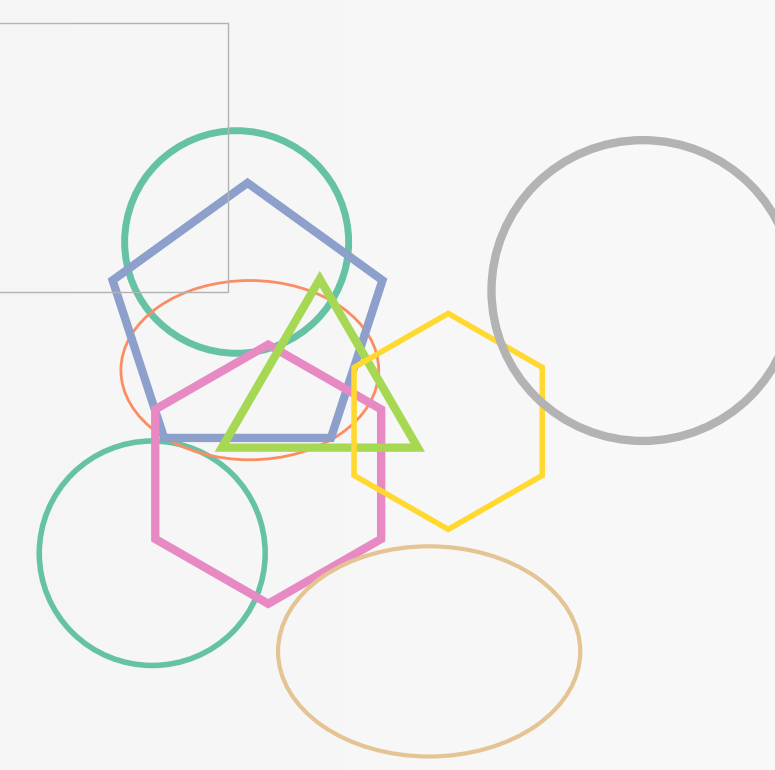[{"shape": "circle", "thickness": 2, "radius": 0.73, "center": [0.196, 0.282]}, {"shape": "circle", "thickness": 2.5, "radius": 0.72, "center": [0.305, 0.686]}, {"shape": "oval", "thickness": 1, "radius": 0.83, "center": [0.322, 0.519]}, {"shape": "pentagon", "thickness": 3, "radius": 0.92, "center": [0.319, 0.579]}, {"shape": "hexagon", "thickness": 3, "radius": 0.84, "center": [0.346, 0.384]}, {"shape": "triangle", "thickness": 3, "radius": 0.73, "center": [0.413, 0.492]}, {"shape": "hexagon", "thickness": 2, "radius": 0.7, "center": [0.578, 0.453]}, {"shape": "oval", "thickness": 1.5, "radius": 0.97, "center": [0.554, 0.154]}, {"shape": "circle", "thickness": 3, "radius": 0.98, "center": [0.83, 0.623]}, {"shape": "square", "thickness": 0.5, "radius": 0.87, "center": [0.119, 0.795]}]